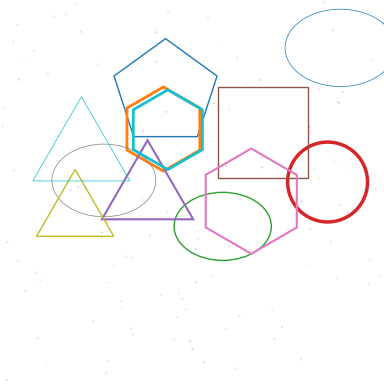[{"shape": "pentagon", "thickness": 1, "radius": 0.7, "center": [0.43, 0.759]}, {"shape": "oval", "thickness": 0.5, "radius": 0.72, "center": [0.884, 0.876]}, {"shape": "hexagon", "thickness": 2, "radius": 0.55, "center": [0.424, 0.665]}, {"shape": "oval", "thickness": 1, "radius": 0.63, "center": [0.578, 0.412]}, {"shape": "circle", "thickness": 2.5, "radius": 0.52, "center": [0.851, 0.527]}, {"shape": "triangle", "thickness": 1.5, "radius": 0.68, "center": [0.383, 0.499]}, {"shape": "square", "thickness": 1, "radius": 0.59, "center": [0.683, 0.656]}, {"shape": "hexagon", "thickness": 1.5, "radius": 0.68, "center": [0.653, 0.477]}, {"shape": "oval", "thickness": 0.5, "radius": 0.67, "center": [0.27, 0.531]}, {"shape": "triangle", "thickness": 1, "radius": 0.58, "center": [0.195, 0.444]}, {"shape": "hexagon", "thickness": 2, "radius": 0.52, "center": [0.436, 0.663]}, {"shape": "triangle", "thickness": 0.5, "radius": 0.73, "center": [0.211, 0.603]}]